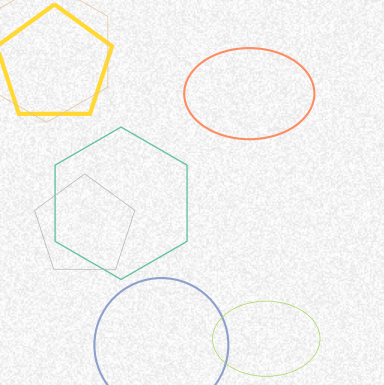[{"shape": "hexagon", "thickness": 1, "radius": 0.99, "center": [0.315, 0.472]}, {"shape": "oval", "thickness": 1.5, "radius": 0.85, "center": [0.647, 0.757]}, {"shape": "circle", "thickness": 1.5, "radius": 0.87, "center": [0.419, 0.104]}, {"shape": "oval", "thickness": 0.5, "radius": 0.7, "center": [0.692, 0.12]}, {"shape": "pentagon", "thickness": 3, "radius": 0.79, "center": [0.141, 0.831]}, {"shape": "hexagon", "thickness": 0.5, "radius": 0.92, "center": [0.121, 0.866]}, {"shape": "pentagon", "thickness": 0.5, "radius": 0.68, "center": [0.22, 0.411]}]